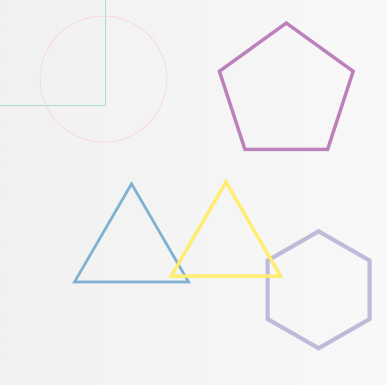[{"shape": "square", "thickness": 0.5, "radius": 0.69, "center": [0.134, 0.866]}, {"shape": "hexagon", "thickness": 3, "radius": 0.76, "center": [0.822, 0.247]}, {"shape": "triangle", "thickness": 2, "radius": 0.85, "center": [0.339, 0.353]}, {"shape": "circle", "thickness": 0.5, "radius": 0.82, "center": [0.267, 0.795]}, {"shape": "pentagon", "thickness": 2.5, "radius": 0.91, "center": [0.739, 0.759]}, {"shape": "triangle", "thickness": 2.5, "radius": 0.81, "center": [0.583, 0.364]}]